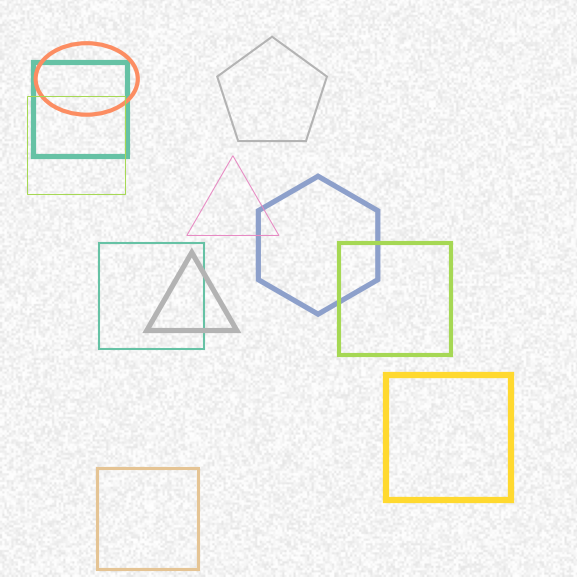[{"shape": "square", "thickness": 2.5, "radius": 0.41, "center": [0.139, 0.81]}, {"shape": "square", "thickness": 1, "radius": 0.46, "center": [0.263, 0.487]}, {"shape": "oval", "thickness": 2, "radius": 0.44, "center": [0.15, 0.862]}, {"shape": "hexagon", "thickness": 2.5, "radius": 0.6, "center": [0.551, 0.575]}, {"shape": "triangle", "thickness": 0.5, "radius": 0.46, "center": [0.403, 0.637]}, {"shape": "square", "thickness": 0.5, "radius": 0.42, "center": [0.131, 0.749]}, {"shape": "square", "thickness": 2, "radius": 0.49, "center": [0.684, 0.481]}, {"shape": "square", "thickness": 3, "radius": 0.54, "center": [0.776, 0.241]}, {"shape": "square", "thickness": 1.5, "radius": 0.44, "center": [0.255, 0.102]}, {"shape": "pentagon", "thickness": 1, "radius": 0.5, "center": [0.471, 0.836]}, {"shape": "triangle", "thickness": 2.5, "radius": 0.45, "center": [0.332, 0.472]}]